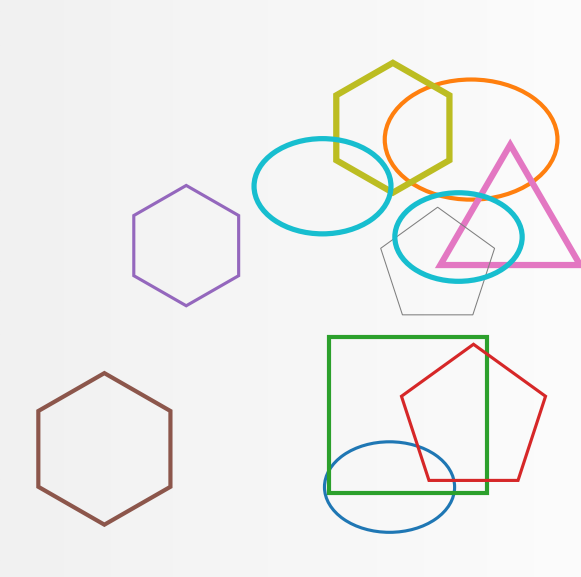[{"shape": "oval", "thickness": 1.5, "radius": 0.56, "center": [0.67, 0.156]}, {"shape": "oval", "thickness": 2, "radius": 0.74, "center": [0.81, 0.757]}, {"shape": "square", "thickness": 2, "radius": 0.68, "center": [0.702, 0.281]}, {"shape": "pentagon", "thickness": 1.5, "radius": 0.65, "center": [0.815, 0.273]}, {"shape": "hexagon", "thickness": 1.5, "radius": 0.52, "center": [0.32, 0.574]}, {"shape": "hexagon", "thickness": 2, "radius": 0.66, "center": [0.18, 0.222]}, {"shape": "triangle", "thickness": 3, "radius": 0.69, "center": [0.878, 0.61]}, {"shape": "pentagon", "thickness": 0.5, "radius": 0.52, "center": [0.753, 0.537]}, {"shape": "hexagon", "thickness": 3, "radius": 0.56, "center": [0.676, 0.778]}, {"shape": "oval", "thickness": 2.5, "radius": 0.59, "center": [0.555, 0.677]}, {"shape": "oval", "thickness": 2.5, "radius": 0.55, "center": [0.789, 0.589]}]